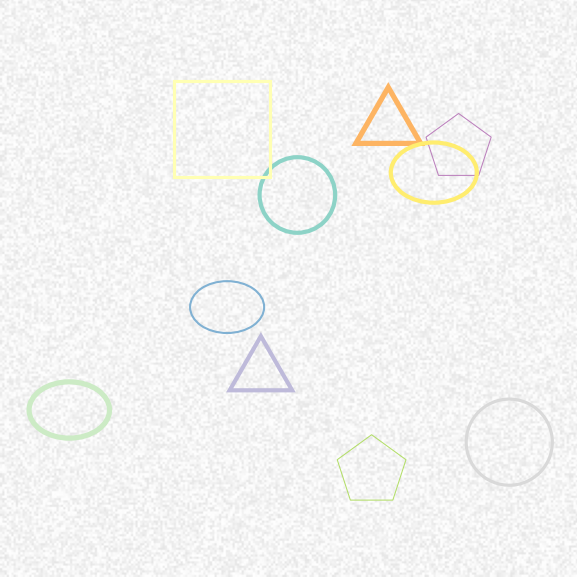[{"shape": "circle", "thickness": 2, "radius": 0.33, "center": [0.515, 0.662]}, {"shape": "square", "thickness": 1.5, "radius": 0.41, "center": [0.384, 0.775]}, {"shape": "triangle", "thickness": 2, "radius": 0.31, "center": [0.452, 0.355]}, {"shape": "oval", "thickness": 1, "radius": 0.32, "center": [0.393, 0.467]}, {"shape": "triangle", "thickness": 2.5, "radius": 0.32, "center": [0.672, 0.783]}, {"shape": "pentagon", "thickness": 0.5, "radius": 0.31, "center": [0.643, 0.184]}, {"shape": "circle", "thickness": 1.5, "radius": 0.37, "center": [0.882, 0.233]}, {"shape": "pentagon", "thickness": 0.5, "radius": 0.3, "center": [0.794, 0.743]}, {"shape": "oval", "thickness": 2.5, "radius": 0.35, "center": [0.12, 0.289]}, {"shape": "oval", "thickness": 2, "radius": 0.37, "center": [0.751, 0.7]}]